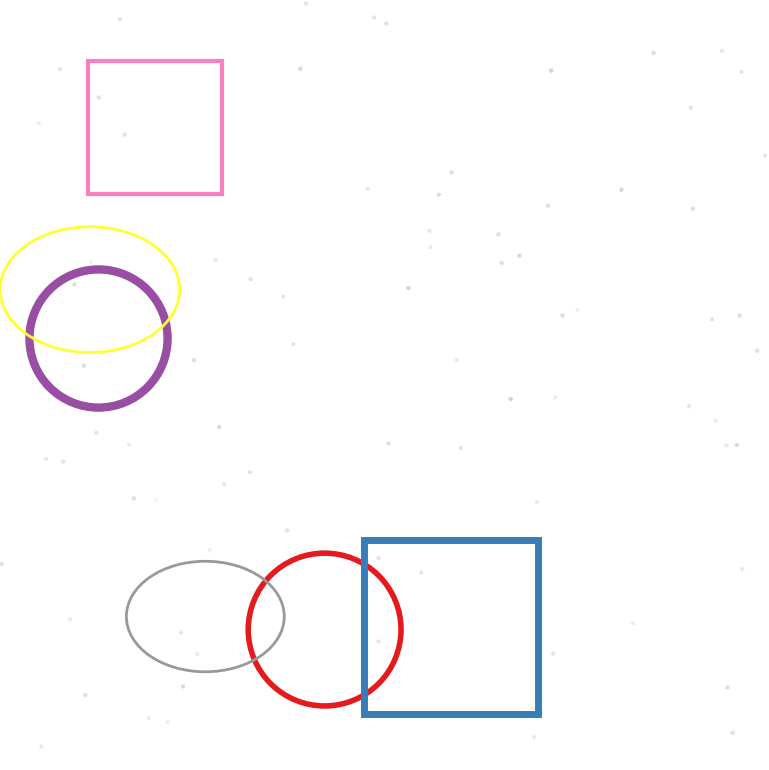[{"shape": "circle", "thickness": 2, "radius": 0.5, "center": [0.422, 0.182]}, {"shape": "square", "thickness": 2.5, "radius": 0.56, "center": [0.585, 0.186]}, {"shape": "circle", "thickness": 3, "radius": 0.45, "center": [0.128, 0.56]}, {"shape": "oval", "thickness": 1, "radius": 0.58, "center": [0.117, 0.624]}, {"shape": "square", "thickness": 1.5, "radius": 0.43, "center": [0.201, 0.834]}, {"shape": "oval", "thickness": 1, "radius": 0.51, "center": [0.267, 0.199]}]